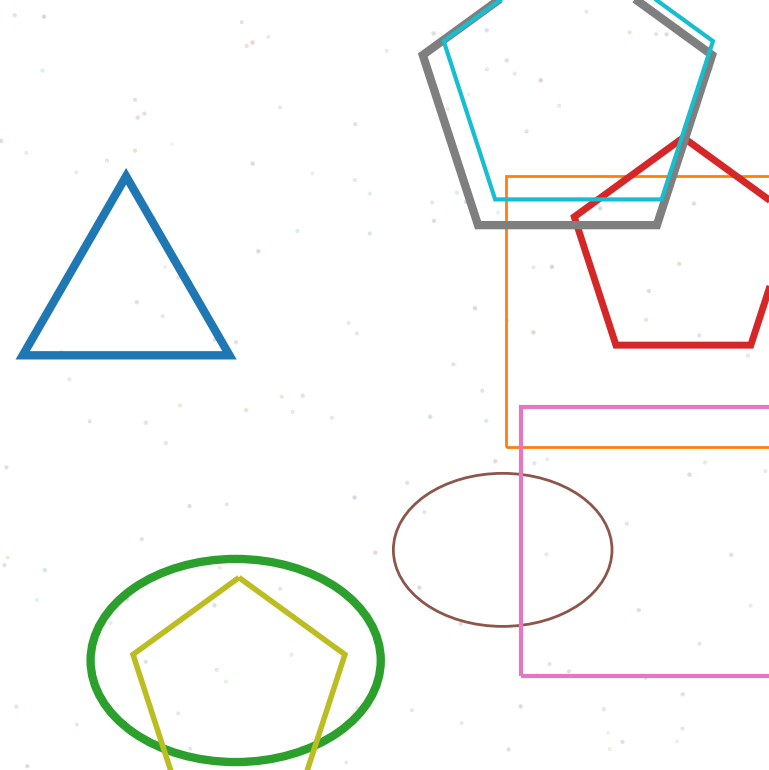[{"shape": "triangle", "thickness": 3, "radius": 0.78, "center": [0.164, 0.616]}, {"shape": "square", "thickness": 1, "radius": 0.88, "center": [0.833, 0.595]}, {"shape": "oval", "thickness": 3, "radius": 0.94, "center": [0.306, 0.142]}, {"shape": "pentagon", "thickness": 2.5, "radius": 0.75, "center": [0.888, 0.672]}, {"shape": "oval", "thickness": 1, "radius": 0.71, "center": [0.653, 0.286]}, {"shape": "square", "thickness": 1.5, "radius": 0.87, "center": [0.852, 0.297]}, {"shape": "pentagon", "thickness": 3, "radius": 0.99, "center": [0.737, 0.867]}, {"shape": "pentagon", "thickness": 2, "radius": 0.72, "center": [0.31, 0.105]}, {"shape": "pentagon", "thickness": 1.5, "radius": 0.92, "center": [0.751, 0.89]}]